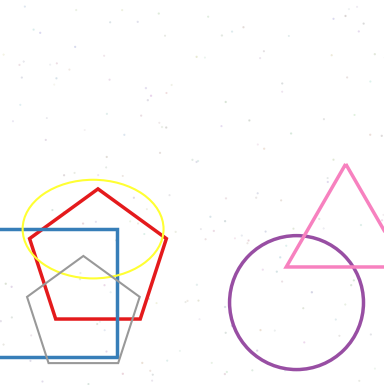[{"shape": "pentagon", "thickness": 2.5, "radius": 0.93, "center": [0.254, 0.322]}, {"shape": "square", "thickness": 2.5, "radius": 0.83, "center": [0.137, 0.24]}, {"shape": "circle", "thickness": 2.5, "radius": 0.87, "center": [0.77, 0.214]}, {"shape": "oval", "thickness": 1.5, "radius": 0.92, "center": [0.242, 0.405]}, {"shape": "triangle", "thickness": 2.5, "radius": 0.89, "center": [0.898, 0.396]}, {"shape": "pentagon", "thickness": 1.5, "radius": 0.77, "center": [0.217, 0.181]}]